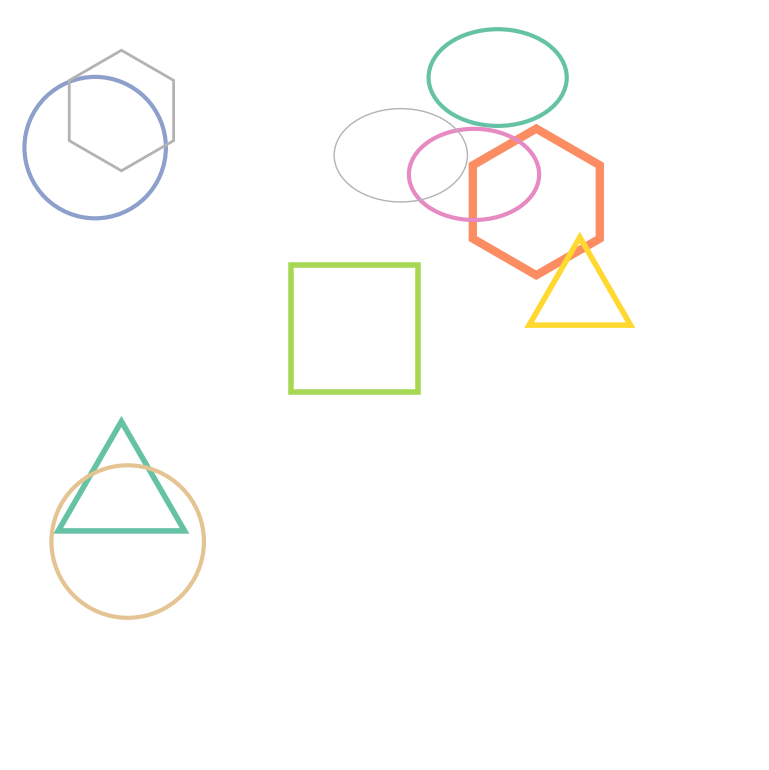[{"shape": "oval", "thickness": 1.5, "radius": 0.45, "center": [0.646, 0.899]}, {"shape": "triangle", "thickness": 2, "radius": 0.47, "center": [0.158, 0.358]}, {"shape": "hexagon", "thickness": 3, "radius": 0.48, "center": [0.696, 0.738]}, {"shape": "circle", "thickness": 1.5, "radius": 0.46, "center": [0.124, 0.808]}, {"shape": "oval", "thickness": 1.5, "radius": 0.42, "center": [0.616, 0.773]}, {"shape": "square", "thickness": 2, "radius": 0.41, "center": [0.461, 0.573]}, {"shape": "triangle", "thickness": 2, "radius": 0.38, "center": [0.753, 0.616]}, {"shape": "circle", "thickness": 1.5, "radius": 0.5, "center": [0.166, 0.297]}, {"shape": "hexagon", "thickness": 1, "radius": 0.39, "center": [0.158, 0.856]}, {"shape": "oval", "thickness": 0.5, "radius": 0.43, "center": [0.521, 0.798]}]